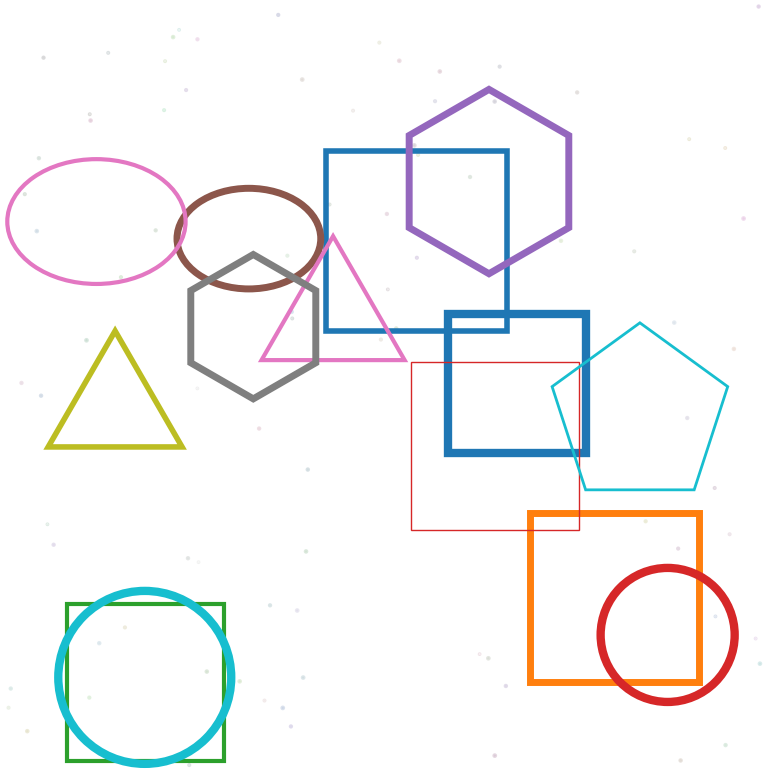[{"shape": "square", "thickness": 3, "radius": 0.45, "center": [0.671, 0.502]}, {"shape": "square", "thickness": 2, "radius": 0.59, "center": [0.541, 0.687]}, {"shape": "square", "thickness": 2.5, "radius": 0.55, "center": [0.798, 0.224]}, {"shape": "square", "thickness": 1.5, "radius": 0.51, "center": [0.189, 0.114]}, {"shape": "square", "thickness": 0.5, "radius": 0.54, "center": [0.643, 0.421]}, {"shape": "circle", "thickness": 3, "radius": 0.44, "center": [0.867, 0.175]}, {"shape": "hexagon", "thickness": 2.5, "radius": 0.6, "center": [0.635, 0.764]}, {"shape": "oval", "thickness": 2.5, "radius": 0.47, "center": [0.323, 0.69]}, {"shape": "oval", "thickness": 1.5, "radius": 0.58, "center": [0.125, 0.712]}, {"shape": "triangle", "thickness": 1.5, "radius": 0.54, "center": [0.433, 0.586]}, {"shape": "hexagon", "thickness": 2.5, "radius": 0.47, "center": [0.329, 0.576]}, {"shape": "triangle", "thickness": 2, "radius": 0.5, "center": [0.15, 0.47]}, {"shape": "circle", "thickness": 3, "radius": 0.56, "center": [0.188, 0.12]}, {"shape": "pentagon", "thickness": 1, "radius": 0.6, "center": [0.831, 0.461]}]